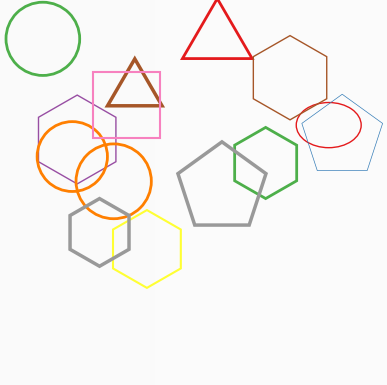[{"shape": "oval", "thickness": 1, "radius": 0.42, "center": [0.848, 0.675]}, {"shape": "triangle", "thickness": 2, "radius": 0.52, "center": [0.561, 0.9]}, {"shape": "pentagon", "thickness": 0.5, "radius": 0.55, "center": [0.883, 0.646]}, {"shape": "circle", "thickness": 2, "radius": 0.48, "center": [0.111, 0.899]}, {"shape": "hexagon", "thickness": 2, "radius": 0.46, "center": [0.686, 0.577]}, {"shape": "hexagon", "thickness": 1, "radius": 0.58, "center": [0.199, 0.638]}, {"shape": "circle", "thickness": 2, "radius": 0.49, "center": [0.293, 0.529]}, {"shape": "circle", "thickness": 2, "radius": 0.45, "center": [0.187, 0.593]}, {"shape": "hexagon", "thickness": 1.5, "radius": 0.51, "center": [0.379, 0.353]}, {"shape": "hexagon", "thickness": 1, "radius": 0.55, "center": [0.748, 0.798]}, {"shape": "triangle", "thickness": 2.5, "radius": 0.41, "center": [0.348, 0.766]}, {"shape": "square", "thickness": 1.5, "radius": 0.43, "center": [0.326, 0.727]}, {"shape": "pentagon", "thickness": 2.5, "radius": 0.6, "center": [0.573, 0.512]}, {"shape": "hexagon", "thickness": 2.5, "radius": 0.44, "center": [0.257, 0.396]}]